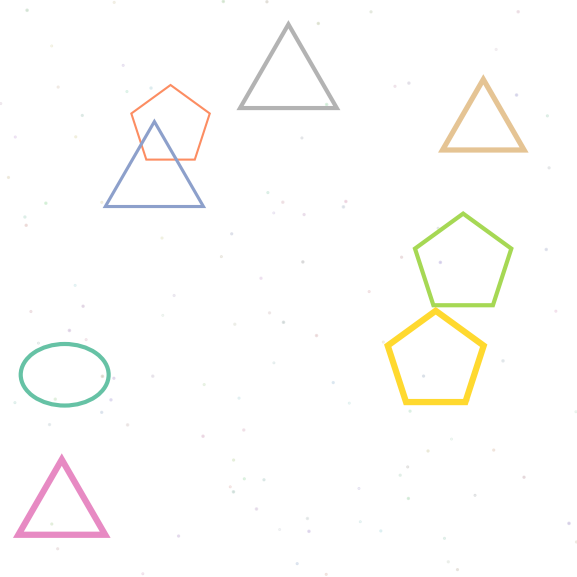[{"shape": "oval", "thickness": 2, "radius": 0.38, "center": [0.112, 0.35]}, {"shape": "pentagon", "thickness": 1, "radius": 0.36, "center": [0.295, 0.781]}, {"shape": "triangle", "thickness": 1.5, "radius": 0.49, "center": [0.267, 0.691]}, {"shape": "triangle", "thickness": 3, "radius": 0.43, "center": [0.107, 0.117]}, {"shape": "pentagon", "thickness": 2, "radius": 0.44, "center": [0.802, 0.542]}, {"shape": "pentagon", "thickness": 3, "radius": 0.44, "center": [0.754, 0.374]}, {"shape": "triangle", "thickness": 2.5, "radius": 0.41, "center": [0.837, 0.78]}, {"shape": "triangle", "thickness": 2, "radius": 0.48, "center": [0.499, 0.86]}]